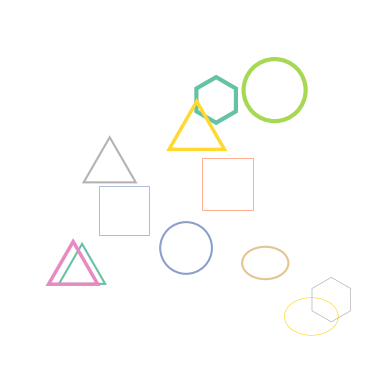[{"shape": "triangle", "thickness": 1.5, "radius": 0.35, "center": [0.213, 0.297]}, {"shape": "hexagon", "thickness": 3, "radius": 0.3, "center": [0.561, 0.74]}, {"shape": "square", "thickness": 0.5, "radius": 0.34, "center": [0.591, 0.522]}, {"shape": "circle", "thickness": 1.5, "radius": 0.34, "center": [0.483, 0.356]}, {"shape": "square", "thickness": 0.5, "radius": 0.32, "center": [0.322, 0.453]}, {"shape": "triangle", "thickness": 2.5, "radius": 0.37, "center": [0.19, 0.299]}, {"shape": "circle", "thickness": 3, "radius": 0.4, "center": [0.713, 0.766]}, {"shape": "oval", "thickness": 0.5, "radius": 0.35, "center": [0.809, 0.178]}, {"shape": "triangle", "thickness": 2.5, "radius": 0.42, "center": [0.511, 0.654]}, {"shape": "oval", "thickness": 1.5, "radius": 0.3, "center": [0.689, 0.317]}, {"shape": "hexagon", "thickness": 0.5, "radius": 0.29, "center": [0.861, 0.222]}, {"shape": "triangle", "thickness": 1.5, "radius": 0.39, "center": [0.285, 0.565]}]